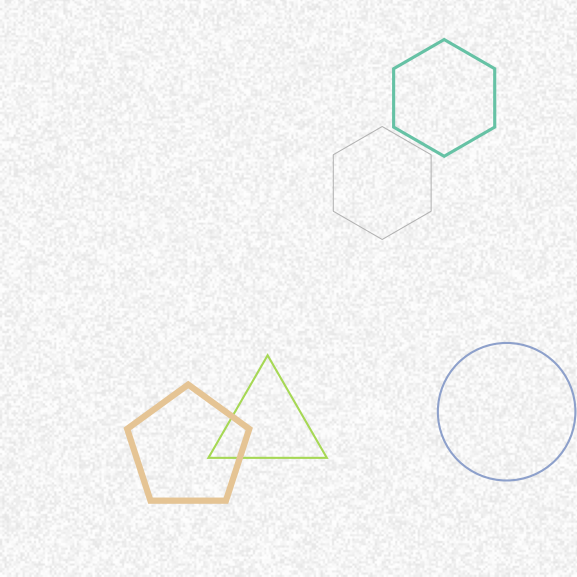[{"shape": "hexagon", "thickness": 1.5, "radius": 0.51, "center": [0.769, 0.83]}, {"shape": "circle", "thickness": 1, "radius": 0.6, "center": [0.877, 0.286]}, {"shape": "triangle", "thickness": 1, "radius": 0.59, "center": [0.463, 0.266]}, {"shape": "pentagon", "thickness": 3, "radius": 0.56, "center": [0.326, 0.222]}, {"shape": "hexagon", "thickness": 0.5, "radius": 0.49, "center": [0.662, 0.682]}]